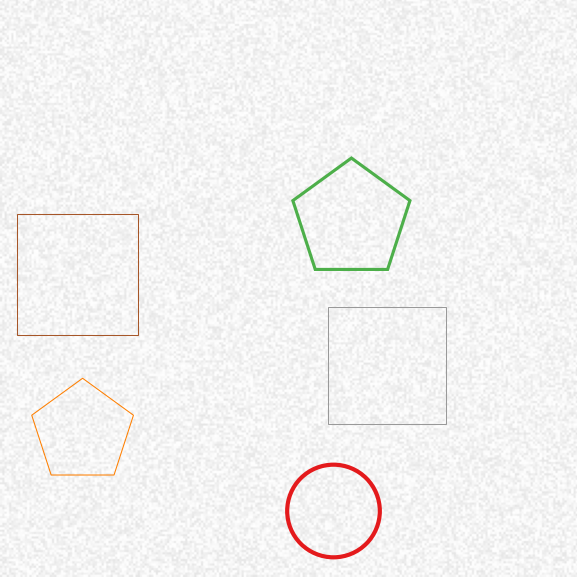[{"shape": "circle", "thickness": 2, "radius": 0.4, "center": [0.577, 0.114]}, {"shape": "pentagon", "thickness": 1.5, "radius": 0.53, "center": [0.609, 0.619]}, {"shape": "pentagon", "thickness": 0.5, "radius": 0.46, "center": [0.143, 0.252]}, {"shape": "square", "thickness": 0.5, "radius": 0.52, "center": [0.134, 0.524]}, {"shape": "square", "thickness": 0.5, "radius": 0.51, "center": [0.67, 0.366]}]